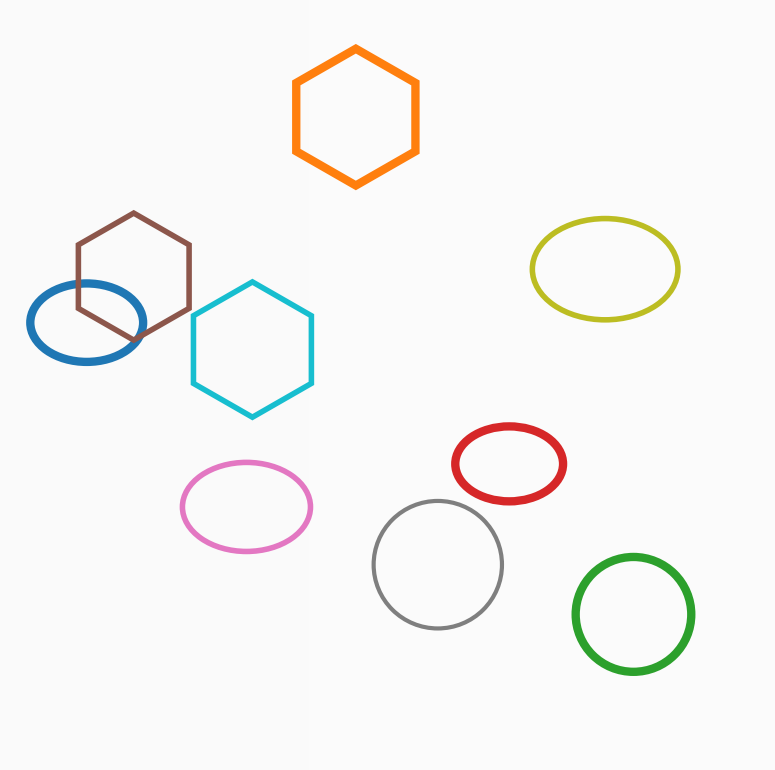[{"shape": "oval", "thickness": 3, "radius": 0.36, "center": [0.112, 0.581]}, {"shape": "hexagon", "thickness": 3, "radius": 0.44, "center": [0.459, 0.848]}, {"shape": "circle", "thickness": 3, "radius": 0.37, "center": [0.817, 0.202]}, {"shape": "oval", "thickness": 3, "radius": 0.35, "center": [0.657, 0.398]}, {"shape": "hexagon", "thickness": 2, "radius": 0.41, "center": [0.173, 0.641]}, {"shape": "oval", "thickness": 2, "radius": 0.41, "center": [0.318, 0.342]}, {"shape": "circle", "thickness": 1.5, "radius": 0.41, "center": [0.565, 0.267]}, {"shape": "oval", "thickness": 2, "radius": 0.47, "center": [0.781, 0.65]}, {"shape": "hexagon", "thickness": 2, "radius": 0.44, "center": [0.326, 0.546]}]